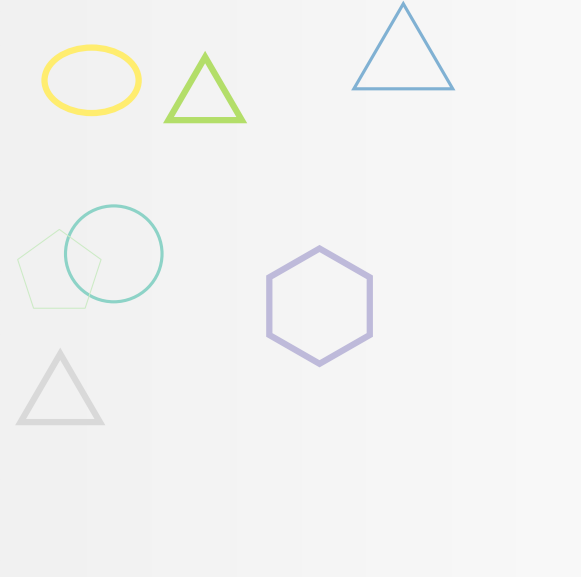[{"shape": "circle", "thickness": 1.5, "radius": 0.42, "center": [0.196, 0.56]}, {"shape": "hexagon", "thickness": 3, "radius": 0.5, "center": [0.55, 0.469]}, {"shape": "triangle", "thickness": 1.5, "radius": 0.49, "center": [0.694, 0.894]}, {"shape": "triangle", "thickness": 3, "radius": 0.36, "center": [0.353, 0.828]}, {"shape": "triangle", "thickness": 3, "radius": 0.39, "center": [0.104, 0.308]}, {"shape": "pentagon", "thickness": 0.5, "radius": 0.38, "center": [0.102, 0.526]}, {"shape": "oval", "thickness": 3, "radius": 0.4, "center": [0.158, 0.86]}]